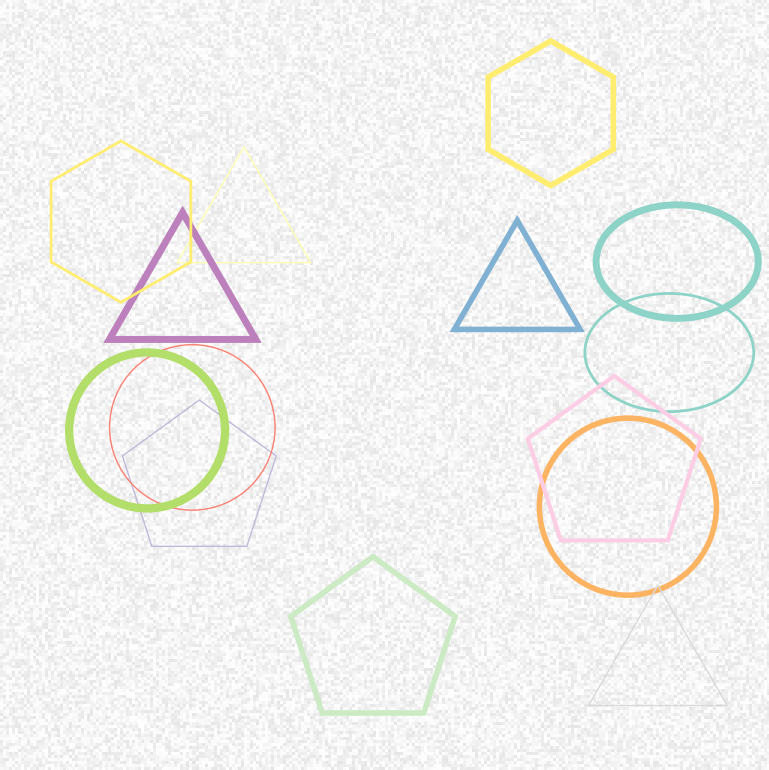[{"shape": "oval", "thickness": 1, "radius": 0.55, "center": [0.869, 0.542]}, {"shape": "oval", "thickness": 2.5, "radius": 0.53, "center": [0.879, 0.66]}, {"shape": "triangle", "thickness": 0.5, "radius": 0.5, "center": [0.317, 0.709]}, {"shape": "pentagon", "thickness": 0.5, "radius": 0.52, "center": [0.259, 0.375]}, {"shape": "circle", "thickness": 0.5, "radius": 0.54, "center": [0.25, 0.445]}, {"shape": "triangle", "thickness": 2, "radius": 0.47, "center": [0.672, 0.619]}, {"shape": "circle", "thickness": 2, "radius": 0.57, "center": [0.815, 0.342]}, {"shape": "circle", "thickness": 3, "radius": 0.51, "center": [0.191, 0.441]}, {"shape": "pentagon", "thickness": 1.5, "radius": 0.59, "center": [0.798, 0.394]}, {"shape": "triangle", "thickness": 0.5, "radius": 0.52, "center": [0.854, 0.136]}, {"shape": "triangle", "thickness": 2.5, "radius": 0.55, "center": [0.237, 0.614]}, {"shape": "pentagon", "thickness": 2, "radius": 0.56, "center": [0.484, 0.165]}, {"shape": "hexagon", "thickness": 2, "radius": 0.47, "center": [0.715, 0.853]}, {"shape": "hexagon", "thickness": 1, "radius": 0.52, "center": [0.157, 0.712]}]